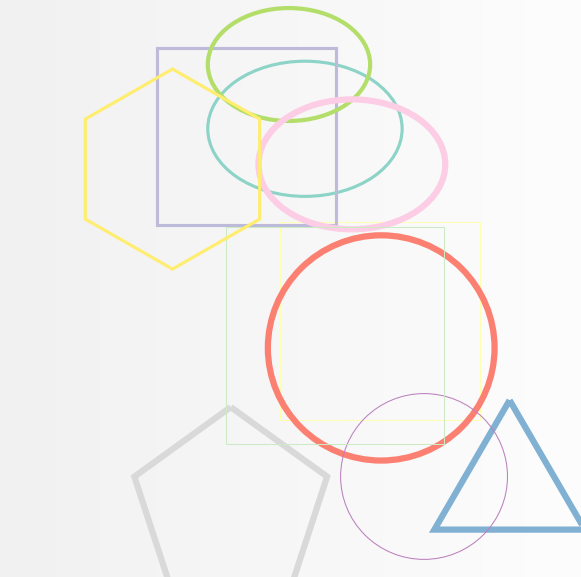[{"shape": "oval", "thickness": 1.5, "radius": 0.84, "center": [0.525, 0.776]}, {"shape": "square", "thickness": 0.5, "radius": 0.86, "center": [0.653, 0.443]}, {"shape": "square", "thickness": 1.5, "radius": 0.77, "center": [0.424, 0.763]}, {"shape": "circle", "thickness": 3, "radius": 0.98, "center": [0.656, 0.397]}, {"shape": "triangle", "thickness": 3, "radius": 0.75, "center": [0.877, 0.157]}, {"shape": "oval", "thickness": 2, "radius": 0.7, "center": [0.497, 0.887]}, {"shape": "oval", "thickness": 3, "radius": 0.8, "center": [0.605, 0.715]}, {"shape": "pentagon", "thickness": 3, "radius": 0.87, "center": [0.397, 0.12]}, {"shape": "circle", "thickness": 0.5, "radius": 0.72, "center": [0.73, 0.174]}, {"shape": "square", "thickness": 0.5, "radius": 0.94, "center": [0.577, 0.418]}, {"shape": "hexagon", "thickness": 1.5, "radius": 0.87, "center": [0.297, 0.706]}]